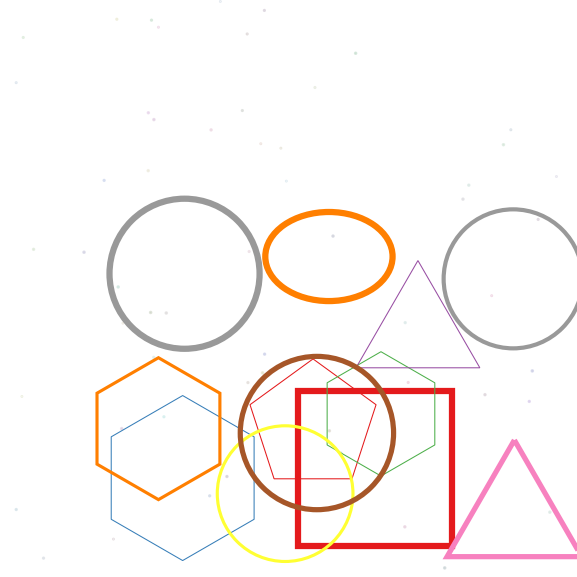[{"shape": "pentagon", "thickness": 0.5, "radius": 0.57, "center": [0.542, 0.263]}, {"shape": "square", "thickness": 3, "radius": 0.67, "center": [0.649, 0.188]}, {"shape": "hexagon", "thickness": 0.5, "radius": 0.71, "center": [0.316, 0.171]}, {"shape": "hexagon", "thickness": 0.5, "radius": 0.54, "center": [0.66, 0.282]}, {"shape": "triangle", "thickness": 0.5, "radius": 0.62, "center": [0.724, 0.424]}, {"shape": "oval", "thickness": 3, "radius": 0.55, "center": [0.57, 0.555]}, {"shape": "hexagon", "thickness": 1.5, "radius": 0.61, "center": [0.274, 0.257]}, {"shape": "circle", "thickness": 1.5, "radius": 0.59, "center": [0.494, 0.144]}, {"shape": "circle", "thickness": 2.5, "radius": 0.66, "center": [0.549, 0.249]}, {"shape": "triangle", "thickness": 2.5, "radius": 0.67, "center": [0.891, 0.103]}, {"shape": "circle", "thickness": 3, "radius": 0.65, "center": [0.32, 0.525]}, {"shape": "circle", "thickness": 2, "radius": 0.6, "center": [0.889, 0.516]}]